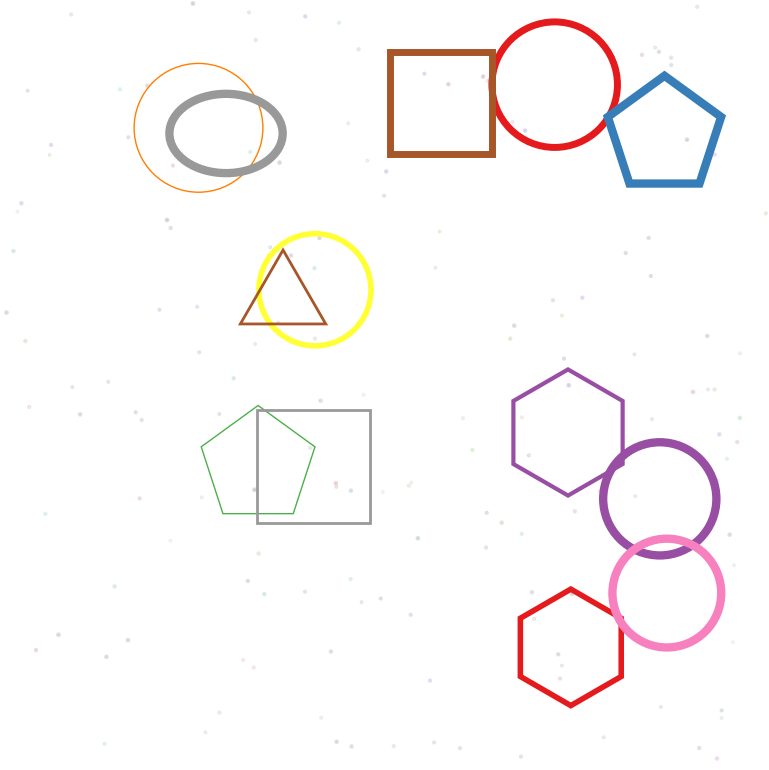[{"shape": "hexagon", "thickness": 2, "radius": 0.38, "center": [0.741, 0.159]}, {"shape": "circle", "thickness": 2.5, "radius": 0.41, "center": [0.72, 0.89]}, {"shape": "pentagon", "thickness": 3, "radius": 0.39, "center": [0.863, 0.824]}, {"shape": "pentagon", "thickness": 0.5, "radius": 0.39, "center": [0.335, 0.396]}, {"shape": "hexagon", "thickness": 1.5, "radius": 0.41, "center": [0.738, 0.438]}, {"shape": "circle", "thickness": 3, "radius": 0.37, "center": [0.857, 0.352]}, {"shape": "circle", "thickness": 0.5, "radius": 0.42, "center": [0.258, 0.834]}, {"shape": "circle", "thickness": 2, "radius": 0.36, "center": [0.409, 0.624]}, {"shape": "square", "thickness": 2.5, "radius": 0.33, "center": [0.572, 0.866]}, {"shape": "triangle", "thickness": 1, "radius": 0.32, "center": [0.368, 0.611]}, {"shape": "circle", "thickness": 3, "radius": 0.35, "center": [0.866, 0.23]}, {"shape": "square", "thickness": 1, "radius": 0.37, "center": [0.407, 0.395]}, {"shape": "oval", "thickness": 3, "radius": 0.37, "center": [0.294, 0.827]}]